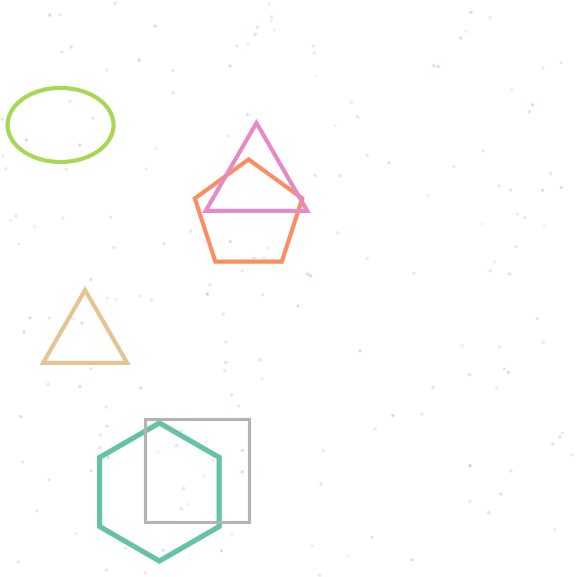[{"shape": "hexagon", "thickness": 2.5, "radius": 0.6, "center": [0.276, 0.147]}, {"shape": "pentagon", "thickness": 2, "radius": 0.49, "center": [0.43, 0.625]}, {"shape": "triangle", "thickness": 2, "radius": 0.51, "center": [0.444, 0.685]}, {"shape": "oval", "thickness": 2, "radius": 0.46, "center": [0.105, 0.783]}, {"shape": "triangle", "thickness": 2, "radius": 0.42, "center": [0.147, 0.413]}, {"shape": "square", "thickness": 1.5, "radius": 0.45, "center": [0.341, 0.184]}]